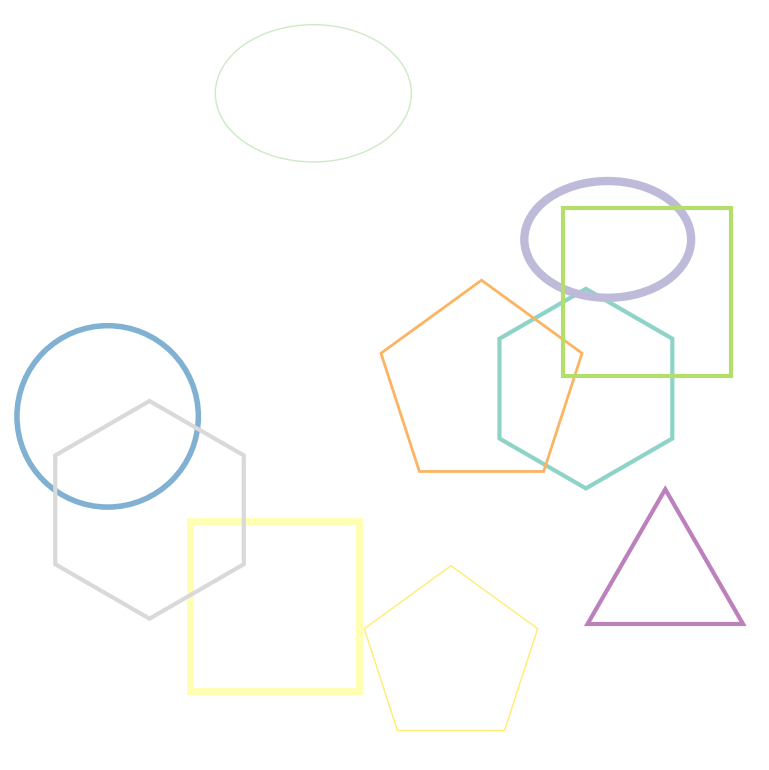[{"shape": "hexagon", "thickness": 1.5, "radius": 0.65, "center": [0.761, 0.495]}, {"shape": "square", "thickness": 2.5, "radius": 0.55, "center": [0.356, 0.213]}, {"shape": "oval", "thickness": 3, "radius": 0.54, "center": [0.789, 0.689]}, {"shape": "circle", "thickness": 2, "radius": 0.59, "center": [0.14, 0.459]}, {"shape": "pentagon", "thickness": 1, "radius": 0.69, "center": [0.625, 0.499]}, {"shape": "square", "thickness": 1.5, "radius": 0.55, "center": [0.84, 0.621]}, {"shape": "hexagon", "thickness": 1.5, "radius": 0.71, "center": [0.194, 0.338]}, {"shape": "triangle", "thickness": 1.5, "radius": 0.58, "center": [0.864, 0.248]}, {"shape": "oval", "thickness": 0.5, "radius": 0.64, "center": [0.407, 0.879]}, {"shape": "pentagon", "thickness": 0.5, "radius": 0.59, "center": [0.586, 0.147]}]